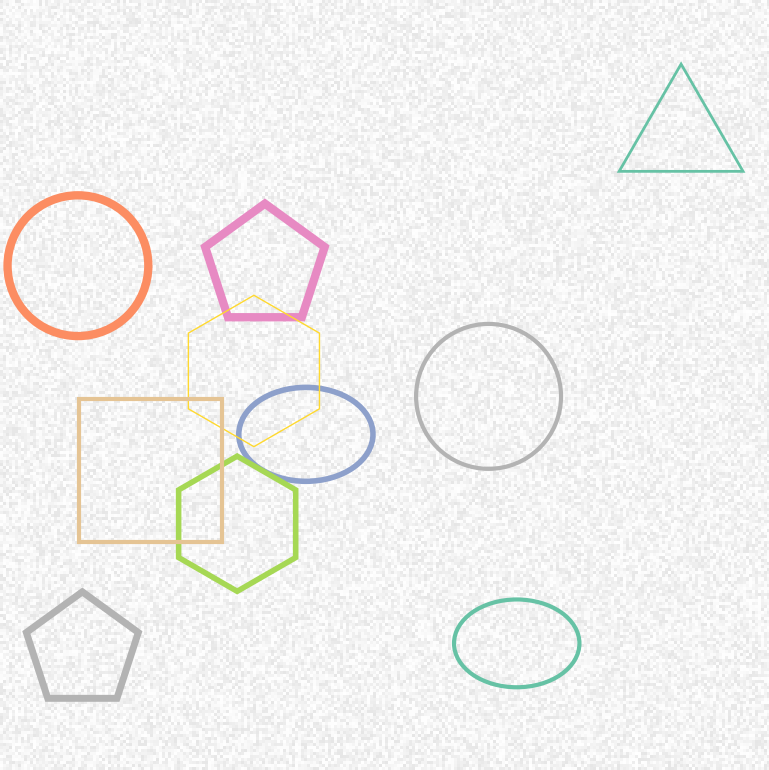[{"shape": "triangle", "thickness": 1, "radius": 0.46, "center": [0.885, 0.824]}, {"shape": "oval", "thickness": 1.5, "radius": 0.41, "center": [0.671, 0.164]}, {"shape": "circle", "thickness": 3, "radius": 0.46, "center": [0.101, 0.655]}, {"shape": "oval", "thickness": 2, "radius": 0.44, "center": [0.397, 0.436]}, {"shape": "pentagon", "thickness": 3, "radius": 0.41, "center": [0.344, 0.654]}, {"shape": "hexagon", "thickness": 2, "radius": 0.44, "center": [0.308, 0.32]}, {"shape": "hexagon", "thickness": 0.5, "radius": 0.49, "center": [0.33, 0.518]}, {"shape": "square", "thickness": 1.5, "radius": 0.46, "center": [0.195, 0.389]}, {"shape": "pentagon", "thickness": 2.5, "radius": 0.38, "center": [0.107, 0.155]}, {"shape": "circle", "thickness": 1.5, "radius": 0.47, "center": [0.635, 0.485]}]